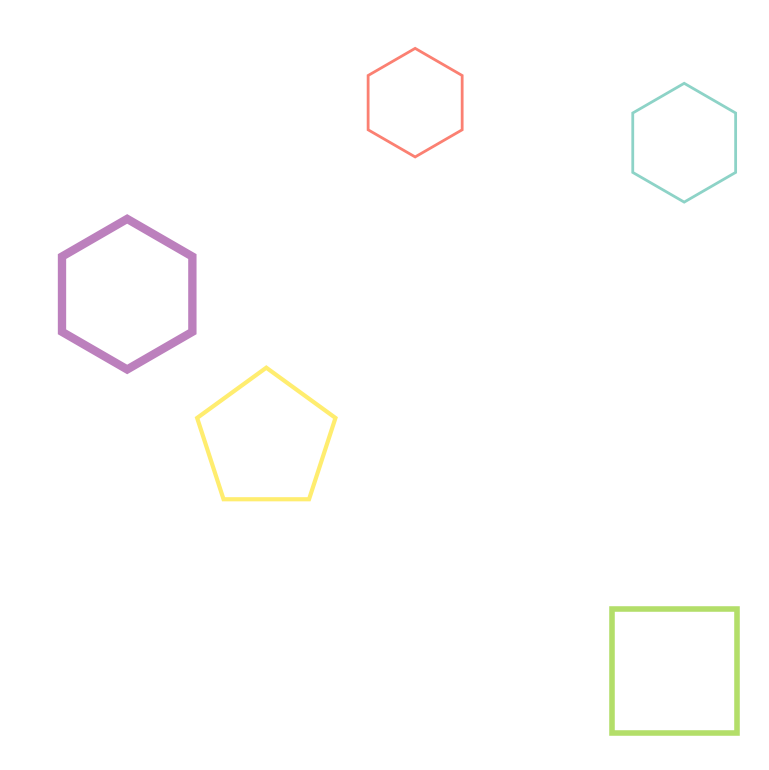[{"shape": "hexagon", "thickness": 1, "radius": 0.39, "center": [0.889, 0.815]}, {"shape": "hexagon", "thickness": 1, "radius": 0.35, "center": [0.539, 0.867]}, {"shape": "square", "thickness": 2, "radius": 0.4, "center": [0.876, 0.128]}, {"shape": "hexagon", "thickness": 3, "radius": 0.49, "center": [0.165, 0.618]}, {"shape": "pentagon", "thickness": 1.5, "radius": 0.47, "center": [0.346, 0.428]}]